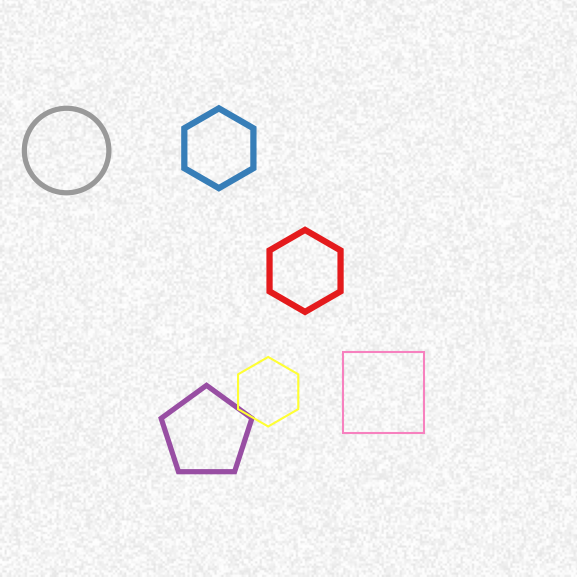[{"shape": "hexagon", "thickness": 3, "radius": 0.35, "center": [0.528, 0.53]}, {"shape": "hexagon", "thickness": 3, "radius": 0.35, "center": [0.379, 0.742]}, {"shape": "pentagon", "thickness": 2.5, "radius": 0.41, "center": [0.358, 0.249]}, {"shape": "hexagon", "thickness": 1, "radius": 0.3, "center": [0.464, 0.321]}, {"shape": "square", "thickness": 1, "radius": 0.35, "center": [0.664, 0.319]}, {"shape": "circle", "thickness": 2.5, "radius": 0.37, "center": [0.115, 0.738]}]